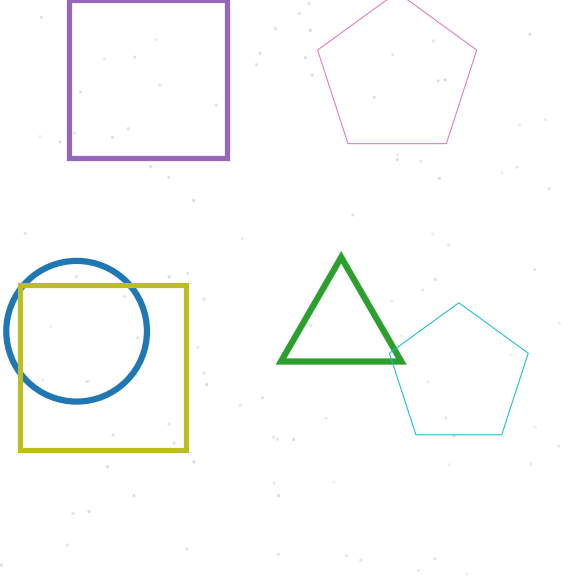[{"shape": "circle", "thickness": 3, "radius": 0.61, "center": [0.133, 0.426]}, {"shape": "triangle", "thickness": 3, "radius": 0.6, "center": [0.591, 0.433]}, {"shape": "square", "thickness": 2.5, "radius": 0.68, "center": [0.256, 0.863]}, {"shape": "pentagon", "thickness": 0.5, "radius": 0.72, "center": [0.688, 0.868]}, {"shape": "square", "thickness": 2.5, "radius": 0.72, "center": [0.179, 0.362]}, {"shape": "pentagon", "thickness": 0.5, "radius": 0.63, "center": [0.795, 0.348]}]